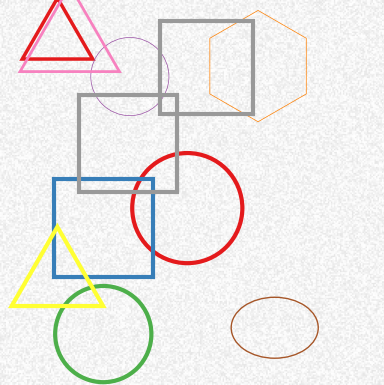[{"shape": "circle", "thickness": 3, "radius": 0.72, "center": [0.486, 0.459]}, {"shape": "triangle", "thickness": 2.5, "radius": 0.53, "center": [0.149, 0.899]}, {"shape": "square", "thickness": 3, "radius": 0.64, "center": [0.269, 0.408]}, {"shape": "circle", "thickness": 3, "radius": 0.62, "center": [0.268, 0.132]}, {"shape": "circle", "thickness": 0.5, "radius": 0.51, "center": [0.337, 0.801]}, {"shape": "hexagon", "thickness": 0.5, "radius": 0.72, "center": [0.67, 0.828]}, {"shape": "triangle", "thickness": 3, "radius": 0.69, "center": [0.149, 0.274]}, {"shape": "oval", "thickness": 1, "radius": 0.57, "center": [0.714, 0.149]}, {"shape": "triangle", "thickness": 2, "radius": 0.75, "center": [0.181, 0.889]}, {"shape": "square", "thickness": 3, "radius": 0.63, "center": [0.332, 0.627]}, {"shape": "square", "thickness": 3, "radius": 0.61, "center": [0.536, 0.825]}]